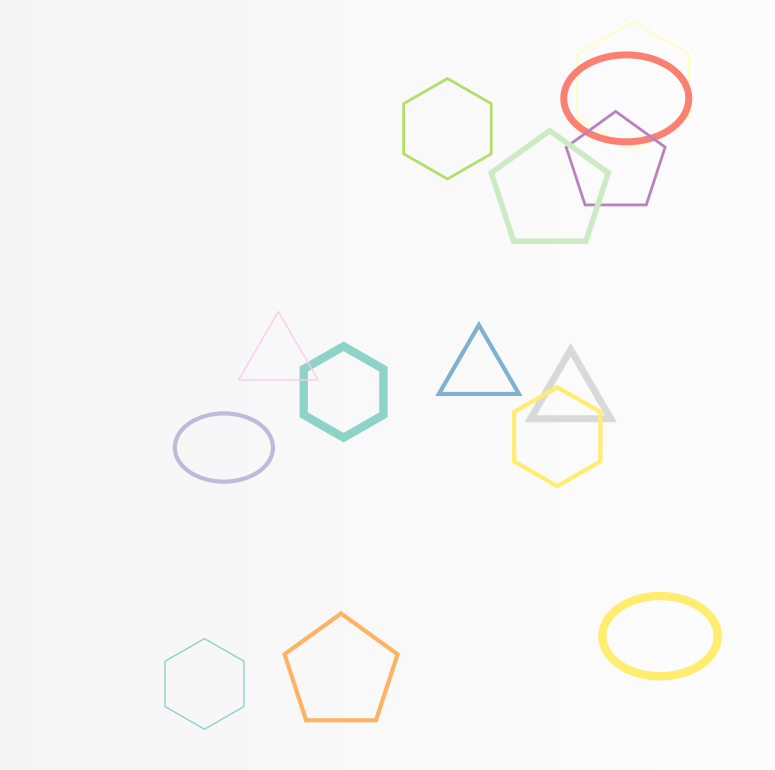[{"shape": "hexagon", "thickness": 3, "radius": 0.3, "center": [0.443, 0.491]}, {"shape": "hexagon", "thickness": 0.5, "radius": 0.29, "center": [0.264, 0.112]}, {"shape": "hexagon", "thickness": 0.5, "radius": 0.42, "center": [0.817, 0.888]}, {"shape": "oval", "thickness": 1.5, "radius": 0.32, "center": [0.289, 0.419]}, {"shape": "oval", "thickness": 2.5, "radius": 0.4, "center": [0.808, 0.872]}, {"shape": "triangle", "thickness": 1.5, "radius": 0.3, "center": [0.618, 0.518]}, {"shape": "pentagon", "thickness": 1.5, "radius": 0.38, "center": [0.44, 0.127]}, {"shape": "hexagon", "thickness": 1, "radius": 0.33, "center": [0.577, 0.833]}, {"shape": "triangle", "thickness": 0.5, "radius": 0.3, "center": [0.359, 0.536]}, {"shape": "triangle", "thickness": 2.5, "radius": 0.3, "center": [0.736, 0.486]}, {"shape": "pentagon", "thickness": 1, "radius": 0.34, "center": [0.794, 0.788]}, {"shape": "pentagon", "thickness": 2, "radius": 0.4, "center": [0.709, 0.751]}, {"shape": "oval", "thickness": 3, "radius": 0.37, "center": [0.852, 0.174]}, {"shape": "hexagon", "thickness": 1.5, "radius": 0.32, "center": [0.719, 0.433]}]